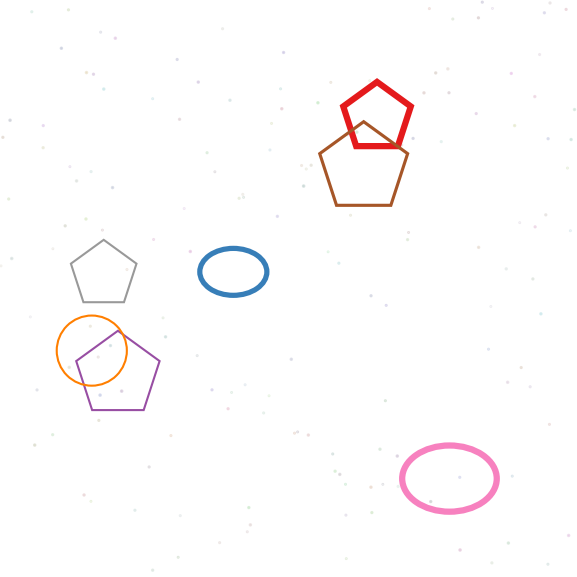[{"shape": "pentagon", "thickness": 3, "radius": 0.31, "center": [0.653, 0.796]}, {"shape": "oval", "thickness": 2.5, "radius": 0.29, "center": [0.404, 0.528]}, {"shape": "pentagon", "thickness": 1, "radius": 0.38, "center": [0.204, 0.35]}, {"shape": "circle", "thickness": 1, "radius": 0.3, "center": [0.159, 0.392]}, {"shape": "pentagon", "thickness": 1.5, "radius": 0.4, "center": [0.63, 0.708]}, {"shape": "oval", "thickness": 3, "radius": 0.41, "center": [0.778, 0.17]}, {"shape": "pentagon", "thickness": 1, "radius": 0.3, "center": [0.18, 0.524]}]